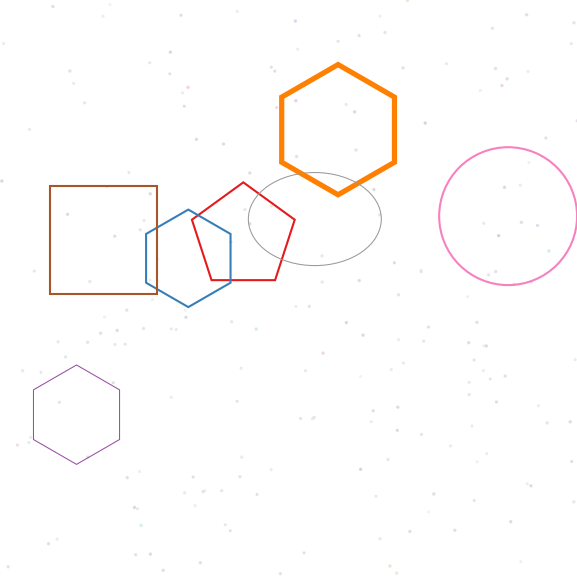[{"shape": "pentagon", "thickness": 1, "radius": 0.47, "center": [0.421, 0.59]}, {"shape": "hexagon", "thickness": 1, "radius": 0.42, "center": [0.326, 0.552]}, {"shape": "hexagon", "thickness": 0.5, "radius": 0.43, "center": [0.132, 0.281]}, {"shape": "hexagon", "thickness": 2.5, "radius": 0.56, "center": [0.585, 0.775]}, {"shape": "square", "thickness": 1, "radius": 0.46, "center": [0.179, 0.583]}, {"shape": "circle", "thickness": 1, "radius": 0.6, "center": [0.88, 0.625]}, {"shape": "oval", "thickness": 0.5, "radius": 0.58, "center": [0.545, 0.62]}]